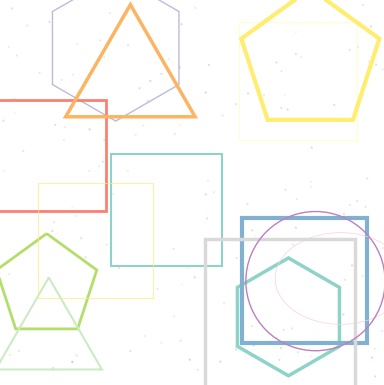[{"shape": "square", "thickness": 1.5, "radius": 0.72, "center": [0.432, 0.455]}, {"shape": "hexagon", "thickness": 2.5, "radius": 0.76, "center": [0.749, 0.177]}, {"shape": "square", "thickness": 0.5, "radius": 0.77, "center": [0.774, 0.79]}, {"shape": "hexagon", "thickness": 1, "radius": 0.95, "center": [0.301, 0.875]}, {"shape": "square", "thickness": 2, "radius": 0.72, "center": [0.13, 0.596]}, {"shape": "square", "thickness": 3, "radius": 0.81, "center": [0.79, 0.272]}, {"shape": "triangle", "thickness": 2.5, "radius": 0.97, "center": [0.339, 0.794]}, {"shape": "pentagon", "thickness": 2, "radius": 0.68, "center": [0.121, 0.256]}, {"shape": "oval", "thickness": 0.5, "radius": 0.85, "center": [0.885, 0.277]}, {"shape": "square", "thickness": 2.5, "radius": 0.97, "center": [0.727, 0.185]}, {"shape": "circle", "thickness": 1, "radius": 0.9, "center": [0.819, 0.27]}, {"shape": "triangle", "thickness": 1.5, "radius": 0.8, "center": [0.127, 0.12]}, {"shape": "pentagon", "thickness": 3, "radius": 0.94, "center": [0.806, 0.841]}, {"shape": "square", "thickness": 0.5, "radius": 0.75, "center": [0.247, 0.375]}]